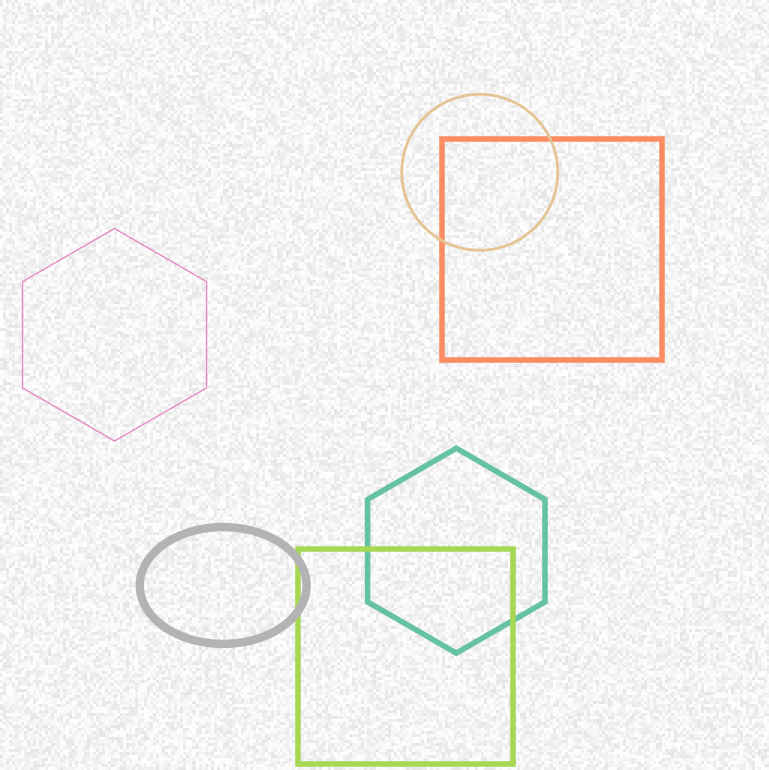[{"shape": "hexagon", "thickness": 2, "radius": 0.67, "center": [0.593, 0.285]}, {"shape": "square", "thickness": 2, "radius": 0.72, "center": [0.717, 0.676]}, {"shape": "hexagon", "thickness": 0.5, "radius": 0.69, "center": [0.149, 0.565]}, {"shape": "square", "thickness": 2, "radius": 0.7, "center": [0.527, 0.148]}, {"shape": "circle", "thickness": 1, "radius": 0.51, "center": [0.623, 0.776]}, {"shape": "oval", "thickness": 3, "radius": 0.54, "center": [0.29, 0.24]}]